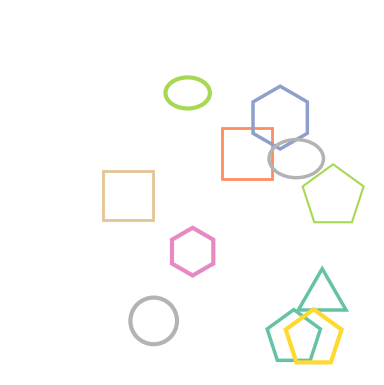[{"shape": "pentagon", "thickness": 2.5, "radius": 0.36, "center": [0.763, 0.123]}, {"shape": "triangle", "thickness": 2.5, "radius": 0.36, "center": [0.837, 0.231]}, {"shape": "square", "thickness": 2, "radius": 0.33, "center": [0.641, 0.601]}, {"shape": "hexagon", "thickness": 2.5, "radius": 0.41, "center": [0.728, 0.695]}, {"shape": "hexagon", "thickness": 3, "radius": 0.31, "center": [0.5, 0.346]}, {"shape": "oval", "thickness": 3, "radius": 0.29, "center": [0.488, 0.759]}, {"shape": "pentagon", "thickness": 1.5, "radius": 0.42, "center": [0.865, 0.49]}, {"shape": "pentagon", "thickness": 3, "radius": 0.38, "center": [0.815, 0.12]}, {"shape": "square", "thickness": 2, "radius": 0.32, "center": [0.333, 0.492]}, {"shape": "circle", "thickness": 3, "radius": 0.3, "center": [0.399, 0.167]}, {"shape": "oval", "thickness": 2.5, "radius": 0.35, "center": [0.77, 0.588]}]